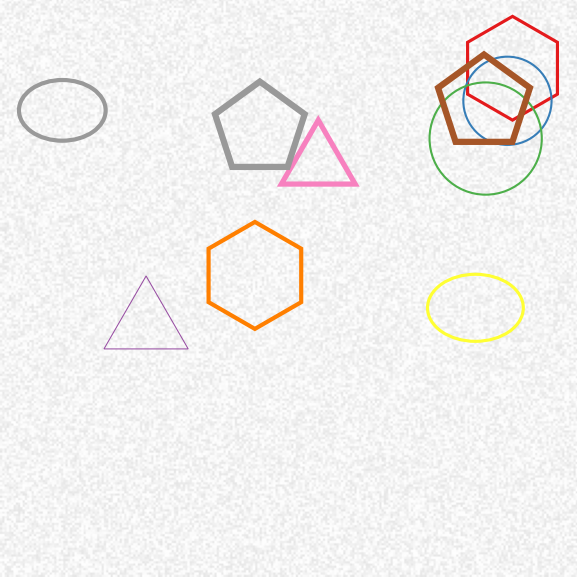[{"shape": "hexagon", "thickness": 1.5, "radius": 0.45, "center": [0.887, 0.881]}, {"shape": "circle", "thickness": 1, "radius": 0.38, "center": [0.879, 0.825]}, {"shape": "circle", "thickness": 1, "radius": 0.49, "center": [0.841, 0.759]}, {"shape": "triangle", "thickness": 0.5, "radius": 0.42, "center": [0.253, 0.437]}, {"shape": "hexagon", "thickness": 2, "radius": 0.46, "center": [0.441, 0.522]}, {"shape": "oval", "thickness": 1.5, "radius": 0.41, "center": [0.823, 0.466]}, {"shape": "pentagon", "thickness": 3, "radius": 0.42, "center": [0.838, 0.821]}, {"shape": "triangle", "thickness": 2.5, "radius": 0.37, "center": [0.551, 0.717]}, {"shape": "oval", "thickness": 2, "radius": 0.38, "center": [0.108, 0.808]}, {"shape": "pentagon", "thickness": 3, "radius": 0.41, "center": [0.45, 0.776]}]